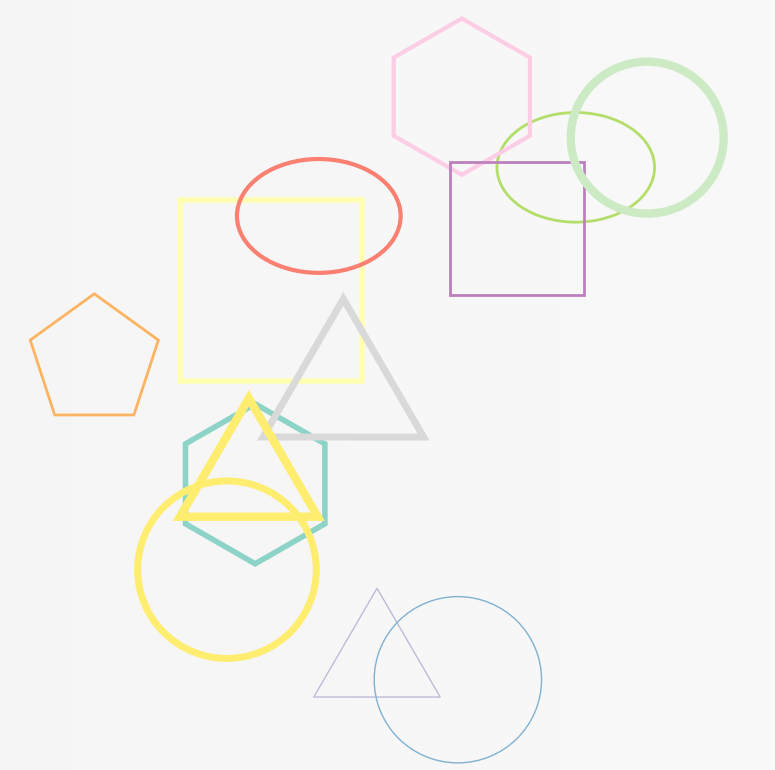[{"shape": "hexagon", "thickness": 2, "radius": 0.52, "center": [0.329, 0.372]}, {"shape": "square", "thickness": 2, "radius": 0.59, "center": [0.35, 0.623]}, {"shape": "triangle", "thickness": 0.5, "radius": 0.47, "center": [0.486, 0.142]}, {"shape": "oval", "thickness": 1.5, "radius": 0.53, "center": [0.411, 0.72]}, {"shape": "circle", "thickness": 0.5, "radius": 0.54, "center": [0.591, 0.117]}, {"shape": "pentagon", "thickness": 1, "radius": 0.43, "center": [0.122, 0.531]}, {"shape": "oval", "thickness": 1, "radius": 0.51, "center": [0.743, 0.783]}, {"shape": "hexagon", "thickness": 1.5, "radius": 0.51, "center": [0.596, 0.874]}, {"shape": "triangle", "thickness": 2.5, "radius": 0.6, "center": [0.443, 0.492]}, {"shape": "square", "thickness": 1, "radius": 0.43, "center": [0.668, 0.704]}, {"shape": "circle", "thickness": 3, "radius": 0.49, "center": [0.835, 0.821]}, {"shape": "triangle", "thickness": 3, "radius": 0.51, "center": [0.321, 0.38]}, {"shape": "circle", "thickness": 2.5, "radius": 0.58, "center": [0.293, 0.26]}]